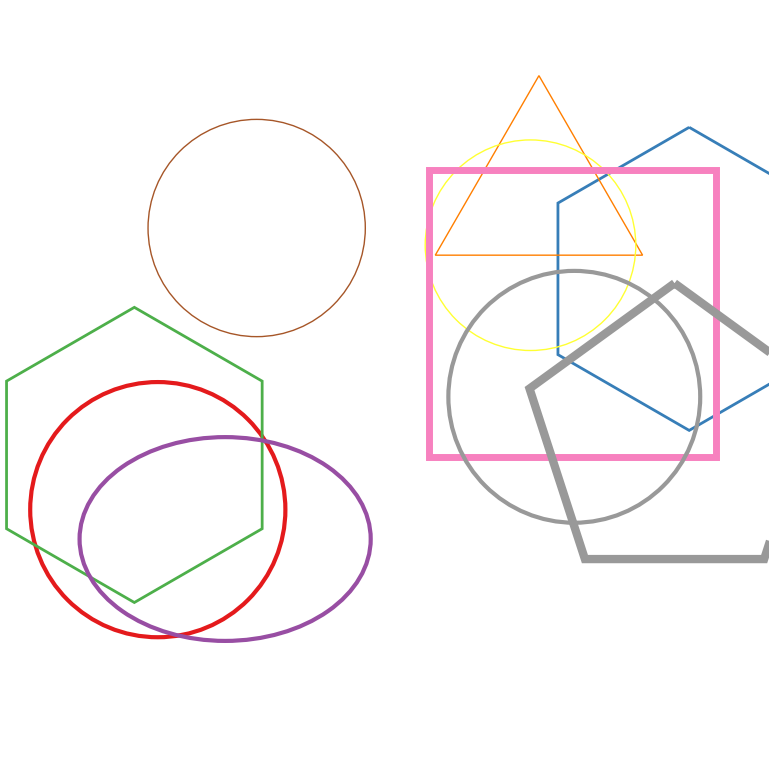[{"shape": "circle", "thickness": 1.5, "radius": 0.83, "center": [0.205, 0.338]}, {"shape": "hexagon", "thickness": 1, "radius": 0.98, "center": [0.895, 0.638]}, {"shape": "hexagon", "thickness": 1, "radius": 0.96, "center": [0.174, 0.409]}, {"shape": "oval", "thickness": 1.5, "radius": 0.95, "center": [0.292, 0.3]}, {"shape": "triangle", "thickness": 0.5, "radius": 0.78, "center": [0.7, 0.746]}, {"shape": "circle", "thickness": 0.5, "radius": 0.68, "center": [0.689, 0.682]}, {"shape": "circle", "thickness": 0.5, "radius": 0.71, "center": [0.333, 0.704]}, {"shape": "square", "thickness": 2.5, "radius": 0.93, "center": [0.743, 0.593]}, {"shape": "circle", "thickness": 1.5, "radius": 0.82, "center": [0.746, 0.485]}, {"shape": "pentagon", "thickness": 3, "radius": 0.99, "center": [0.876, 0.434]}]